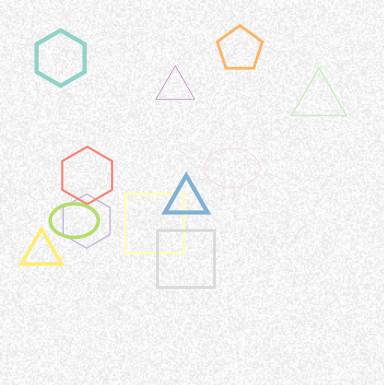[{"shape": "hexagon", "thickness": 3, "radius": 0.36, "center": [0.157, 0.849]}, {"shape": "square", "thickness": 1.5, "radius": 0.39, "center": [0.401, 0.419]}, {"shape": "hexagon", "thickness": 1, "radius": 0.35, "center": [0.225, 0.426]}, {"shape": "hexagon", "thickness": 1.5, "radius": 0.37, "center": [0.227, 0.544]}, {"shape": "triangle", "thickness": 3, "radius": 0.32, "center": [0.484, 0.48]}, {"shape": "pentagon", "thickness": 2, "radius": 0.31, "center": [0.623, 0.872]}, {"shape": "oval", "thickness": 2.5, "radius": 0.31, "center": [0.193, 0.427]}, {"shape": "oval", "thickness": 0.5, "radius": 0.36, "center": [0.602, 0.564]}, {"shape": "square", "thickness": 2, "radius": 0.37, "center": [0.482, 0.329]}, {"shape": "triangle", "thickness": 0.5, "radius": 0.29, "center": [0.455, 0.771]}, {"shape": "triangle", "thickness": 1, "radius": 0.41, "center": [0.829, 0.741]}, {"shape": "triangle", "thickness": 2.5, "radius": 0.3, "center": [0.108, 0.345]}]